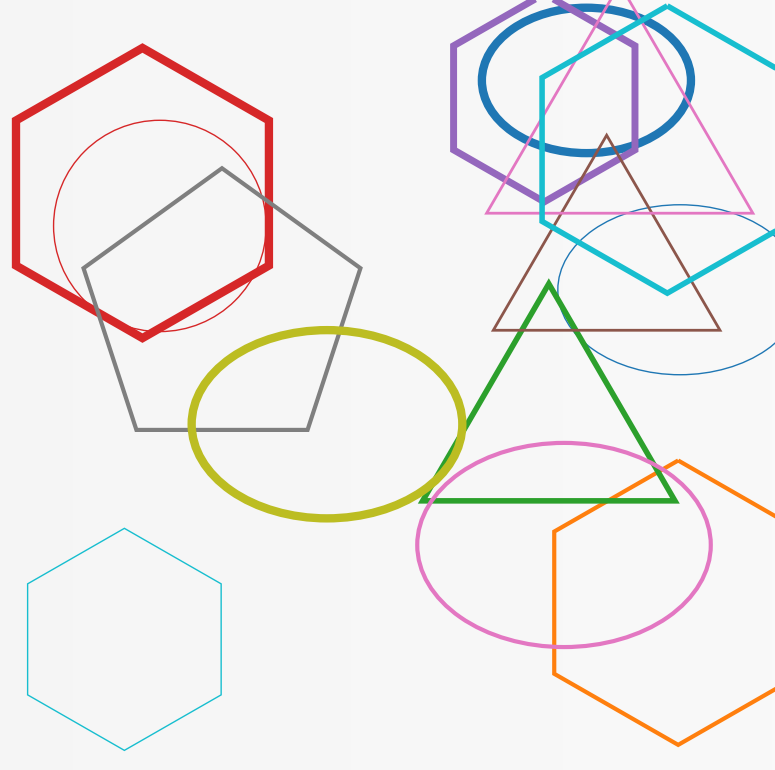[{"shape": "oval", "thickness": 0.5, "radius": 0.79, "center": [0.877, 0.624]}, {"shape": "oval", "thickness": 3, "radius": 0.67, "center": [0.757, 0.896]}, {"shape": "hexagon", "thickness": 1.5, "radius": 0.92, "center": [0.875, 0.217]}, {"shape": "triangle", "thickness": 2, "radius": 0.94, "center": [0.708, 0.444]}, {"shape": "hexagon", "thickness": 3, "radius": 0.94, "center": [0.184, 0.749]}, {"shape": "circle", "thickness": 0.5, "radius": 0.69, "center": [0.206, 0.707]}, {"shape": "hexagon", "thickness": 2.5, "radius": 0.68, "center": [0.702, 0.873]}, {"shape": "triangle", "thickness": 1, "radius": 0.84, "center": [0.783, 0.656]}, {"shape": "oval", "thickness": 1.5, "radius": 0.95, "center": [0.728, 0.292]}, {"shape": "triangle", "thickness": 1, "radius": 0.99, "center": [0.8, 0.822]}, {"shape": "pentagon", "thickness": 1.5, "radius": 0.94, "center": [0.286, 0.594]}, {"shape": "oval", "thickness": 3, "radius": 0.87, "center": [0.422, 0.449]}, {"shape": "hexagon", "thickness": 2, "radius": 0.93, "center": [0.861, 0.806]}, {"shape": "hexagon", "thickness": 0.5, "radius": 0.72, "center": [0.16, 0.17]}]